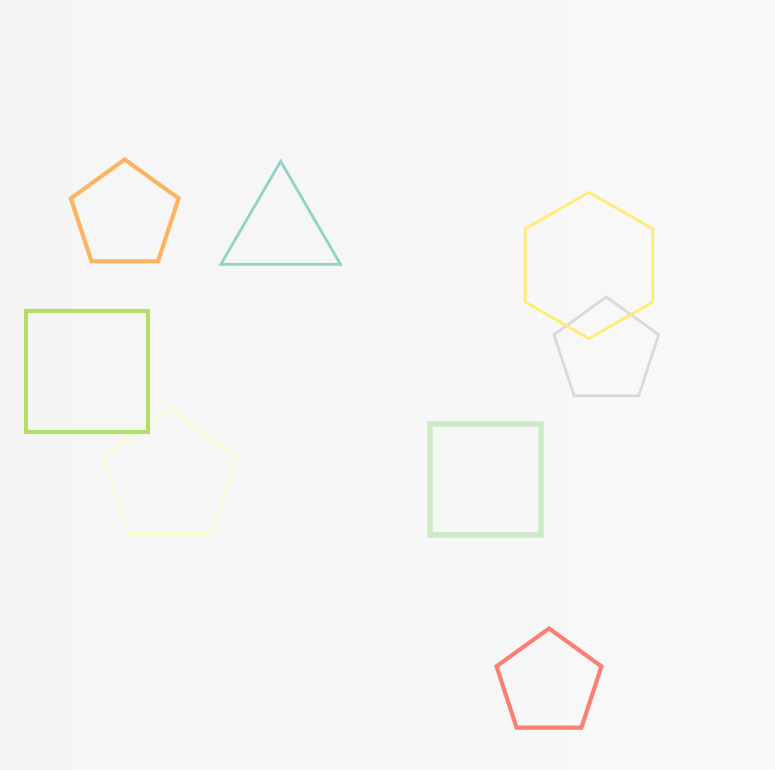[{"shape": "triangle", "thickness": 1, "radius": 0.45, "center": [0.362, 0.701]}, {"shape": "pentagon", "thickness": 0.5, "radius": 0.45, "center": [0.219, 0.379]}, {"shape": "pentagon", "thickness": 1.5, "radius": 0.36, "center": [0.708, 0.113]}, {"shape": "pentagon", "thickness": 1.5, "radius": 0.37, "center": [0.161, 0.72]}, {"shape": "square", "thickness": 1.5, "radius": 0.39, "center": [0.112, 0.518]}, {"shape": "pentagon", "thickness": 1, "radius": 0.35, "center": [0.782, 0.543]}, {"shape": "square", "thickness": 2, "radius": 0.36, "center": [0.627, 0.377]}, {"shape": "hexagon", "thickness": 1, "radius": 0.47, "center": [0.76, 0.655]}]